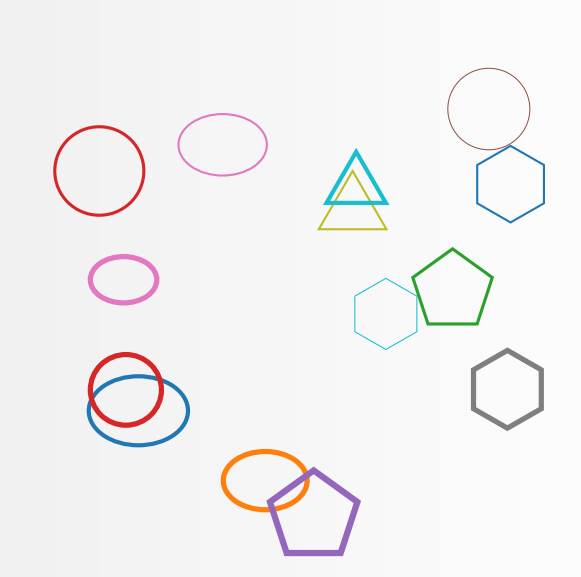[{"shape": "oval", "thickness": 2, "radius": 0.43, "center": [0.238, 0.288]}, {"shape": "hexagon", "thickness": 1, "radius": 0.33, "center": [0.878, 0.68]}, {"shape": "oval", "thickness": 2.5, "radius": 0.36, "center": [0.456, 0.167]}, {"shape": "pentagon", "thickness": 1.5, "radius": 0.36, "center": [0.779, 0.496]}, {"shape": "circle", "thickness": 1.5, "radius": 0.38, "center": [0.171, 0.703]}, {"shape": "circle", "thickness": 2.5, "radius": 0.31, "center": [0.217, 0.324]}, {"shape": "pentagon", "thickness": 3, "radius": 0.4, "center": [0.54, 0.105]}, {"shape": "circle", "thickness": 0.5, "radius": 0.35, "center": [0.841, 0.81]}, {"shape": "oval", "thickness": 1, "radius": 0.38, "center": [0.383, 0.748]}, {"shape": "oval", "thickness": 2.5, "radius": 0.29, "center": [0.213, 0.515]}, {"shape": "hexagon", "thickness": 2.5, "radius": 0.34, "center": [0.873, 0.325]}, {"shape": "triangle", "thickness": 1, "radius": 0.34, "center": [0.607, 0.636]}, {"shape": "triangle", "thickness": 2, "radius": 0.29, "center": [0.613, 0.677]}, {"shape": "hexagon", "thickness": 0.5, "radius": 0.31, "center": [0.664, 0.456]}]